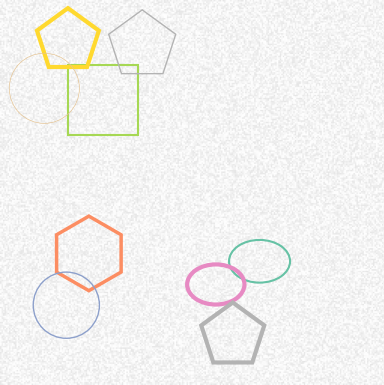[{"shape": "oval", "thickness": 1.5, "radius": 0.4, "center": [0.674, 0.321]}, {"shape": "hexagon", "thickness": 2.5, "radius": 0.48, "center": [0.231, 0.342]}, {"shape": "circle", "thickness": 1, "radius": 0.43, "center": [0.172, 0.207]}, {"shape": "oval", "thickness": 3, "radius": 0.37, "center": [0.561, 0.261]}, {"shape": "square", "thickness": 1.5, "radius": 0.45, "center": [0.268, 0.74]}, {"shape": "pentagon", "thickness": 3, "radius": 0.42, "center": [0.176, 0.894]}, {"shape": "circle", "thickness": 0.5, "radius": 0.46, "center": [0.115, 0.771]}, {"shape": "pentagon", "thickness": 3, "radius": 0.43, "center": [0.605, 0.128]}, {"shape": "pentagon", "thickness": 1, "radius": 0.46, "center": [0.369, 0.883]}]